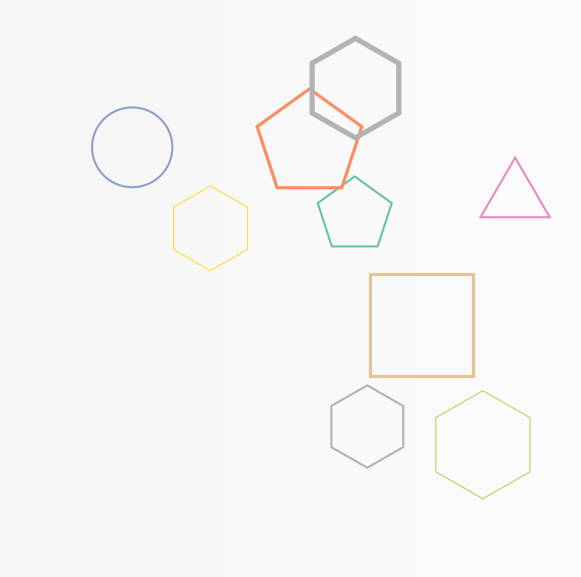[{"shape": "pentagon", "thickness": 1, "radius": 0.34, "center": [0.61, 0.627]}, {"shape": "pentagon", "thickness": 1.5, "radius": 0.47, "center": [0.532, 0.751]}, {"shape": "circle", "thickness": 1, "radius": 0.35, "center": [0.227, 0.744]}, {"shape": "triangle", "thickness": 1, "radius": 0.34, "center": [0.886, 0.657]}, {"shape": "hexagon", "thickness": 0.5, "radius": 0.47, "center": [0.831, 0.229]}, {"shape": "hexagon", "thickness": 0.5, "radius": 0.37, "center": [0.362, 0.604]}, {"shape": "square", "thickness": 1.5, "radius": 0.44, "center": [0.725, 0.437]}, {"shape": "hexagon", "thickness": 1, "radius": 0.36, "center": [0.632, 0.261]}, {"shape": "hexagon", "thickness": 2.5, "radius": 0.43, "center": [0.612, 0.847]}]